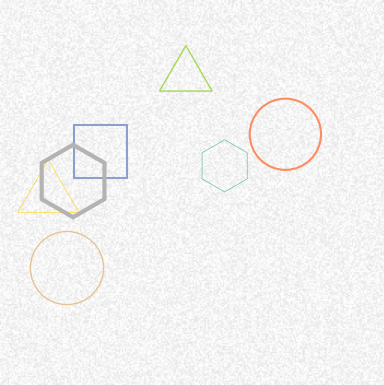[{"shape": "hexagon", "thickness": 0.5, "radius": 0.34, "center": [0.584, 0.569]}, {"shape": "circle", "thickness": 1.5, "radius": 0.46, "center": [0.741, 0.651]}, {"shape": "square", "thickness": 1.5, "radius": 0.35, "center": [0.261, 0.607]}, {"shape": "triangle", "thickness": 1, "radius": 0.39, "center": [0.483, 0.803]}, {"shape": "triangle", "thickness": 0.5, "radius": 0.46, "center": [0.125, 0.494]}, {"shape": "circle", "thickness": 1, "radius": 0.48, "center": [0.174, 0.304]}, {"shape": "hexagon", "thickness": 3, "radius": 0.47, "center": [0.19, 0.53]}]